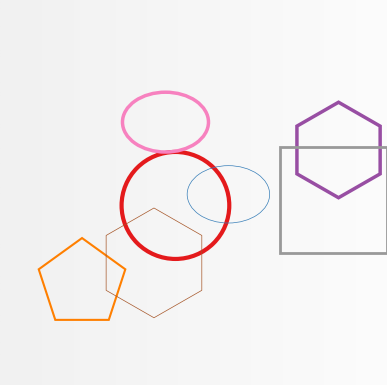[{"shape": "circle", "thickness": 3, "radius": 0.69, "center": [0.453, 0.466]}, {"shape": "oval", "thickness": 0.5, "radius": 0.53, "center": [0.589, 0.495]}, {"shape": "hexagon", "thickness": 2.5, "radius": 0.62, "center": [0.874, 0.61]}, {"shape": "pentagon", "thickness": 1.5, "radius": 0.59, "center": [0.212, 0.264]}, {"shape": "hexagon", "thickness": 0.5, "radius": 0.71, "center": [0.397, 0.317]}, {"shape": "oval", "thickness": 2.5, "radius": 0.55, "center": [0.427, 0.683]}, {"shape": "square", "thickness": 2, "radius": 0.69, "center": [0.862, 0.481]}]